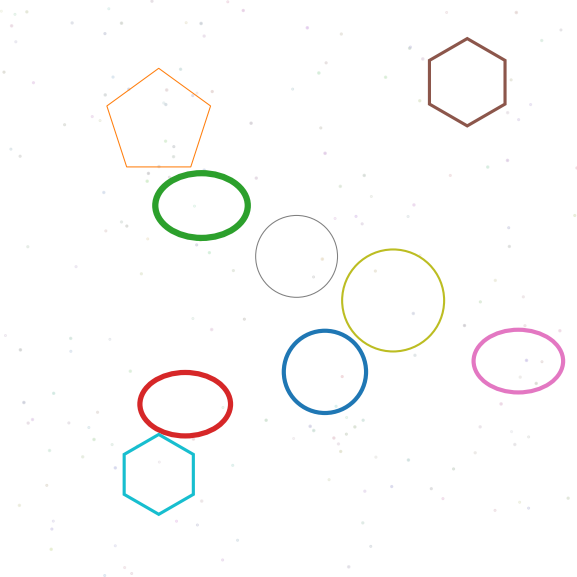[{"shape": "circle", "thickness": 2, "radius": 0.36, "center": [0.563, 0.355]}, {"shape": "pentagon", "thickness": 0.5, "radius": 0.47, "center": [0.275, 0.786]}, {"shape": "oval", "thickness": 3, "radius": 0.4, "center": [0.349, 0.643]}, {"shape": "oval", "thickness": 2.5, "radius": 0.39, "center": [0.321, 0.299]}, {"shape": "hexagon", "thickness": 1.5, "radius": 0.38, "center": [0.809, 0.857]}, {"shape": "oval", "thickness": 2, "radius": 0.39, "center": [0.898, 0.374]}, {"shape": "circle", "thickness": 0.5, "radius": 0.35, "center": [0.514, 0.555]}, {"shape": "circle", "thickness": 1, "radius": 0.44, "center": [0.681, 0.479]}, {"shape": "hexagon", "thickness": 1.5, "radius": 0.35, "center": [0.275, 0.178]}]